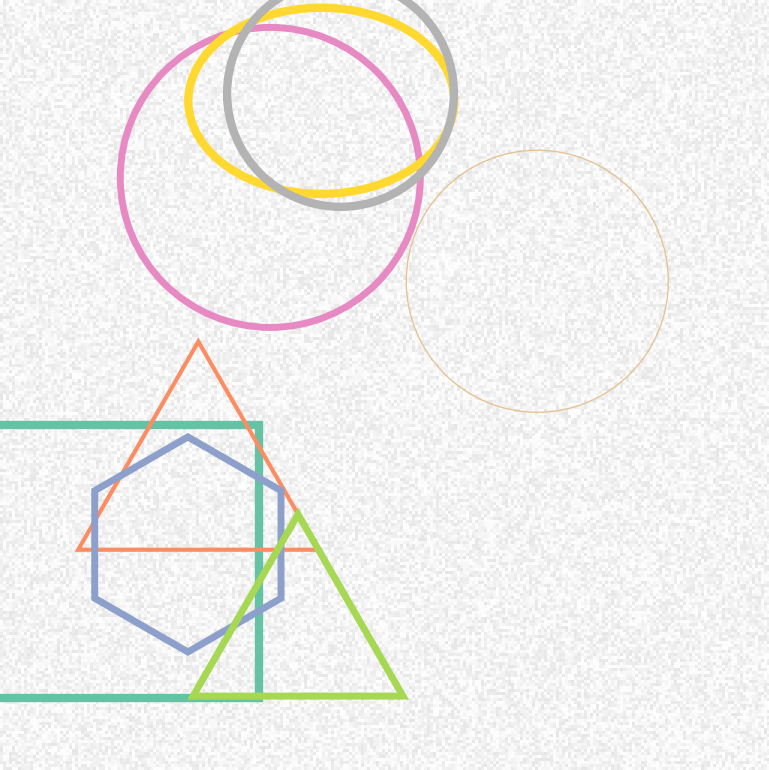[{"shape": "square", "thickness": 3, "radius": 0.89, "center": [0.16, 0.271]}, {"shape": "triangle", "thickness": 1.5, "radius": 0.9, "center": [0.258, 0.376]}, {"shape": "hexagon", "thickness": 2.5, "radius": 0.7, "center": [0.244, 0.293]}, {"shape": "circle", "thickness": 2.5, "radius": 0.97, "center": [0.351, 0.77]}, {"shape": "triangle", "thickness": 2.5, "radius": 0.79, "center": [0.387, 0.175]}, {"shape": "oval", "thickness": 3, "radius": 0.86, "center": [0.417, 0.869]}, {"shape": "circle", "thickness": 0.5, "radius": 0.85, "center": [0.698, 0.635]}, {"shape": "circle", "thickness": 3, "radius": 0.74, "center": [0.442, 0.879]}]